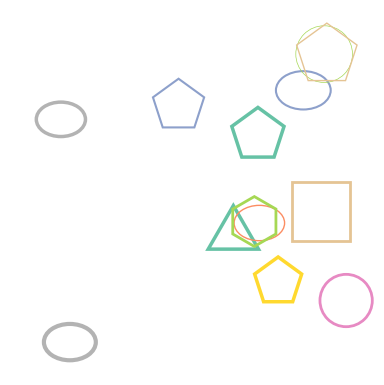[{"shape": "triangle", "thickness": 2.5, "radius": 0.38, "center": [0.606, 0.391]}, {"shape": "pentagon", "thickness": 2.5, "radius": 0.36, "center": [0.67, 0.65]}, {"shape": "oval", "thickness": 1, "radius": 0.33, "center": [0.674, 0.421]}, {"shape": "oval", "thickness": 1.5, "radius": 0.36, "center": [0.788, 0.765]}, {"shape": "pentagon", "thickness": 1.5, "radius": 0.35, "center": [0.464, 0.726]}, {"shape": "circle", "thickness": 2, "radius": 0.34, "center": [0.899, 0.219]}, {"shape": "circle", "thickness": 0.5, "radius": 0.37, "center": [0.842, 0.859]}, {"shape": "hexagon", "thickness": 2, "radius": 0.32, "center": [0.661, 0.425]}, {"shape": "pentagon", "thickness": 2.5, "radius": 0.32, "center": [0.722, 0.268]}, {"shape": "pentagon", "thickness": 1, "radius": 0.41, "center": [0.849, 0.857]}, {"shape": "square", "thickness": 2, "radius": 0.38, "center": [0.834, 0.451]}, {"shape": "oval", "thickness": 2.5, "radius": 0.32, "center": [0.158, 0.69]}, {"shape": "oval", "thickness": 3, "radius": 0.34, "center": [0.181, 0.111]}]